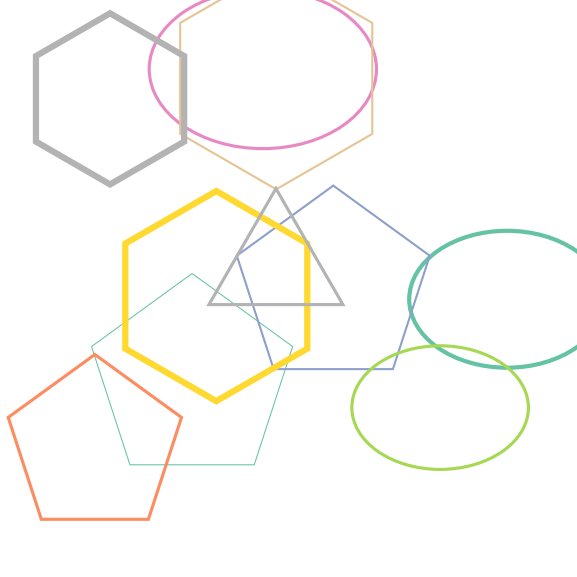[{"shape": "oval", "thickness": 2, "radius": 0.85, "center": [0.878, 0.481]}, {"shape": "pentagon", "thickness": 0.5, "radius": 0.92, "center": [0.333, 0.342]}, {"shape": "pentagon", "thickness": 1.5, "radius": 0.79, "center": [0.164, 0.228]}, {"shape": "pentagon", "thickness": 1, "radius": 0.88, "center": [0.577, 0.502]}, {"shape": "oval", "thickness": 1.5, "radius": 0.98, "center": [0.455, 0.879]}, {"shape": "oval", "thickness": 1.5, "radius": 0.76, "center": [0.762, 0.293]}, {"shape": "hexagon", "thickness": 3, "radius": 0.91, "center": [0.375, 0.486]}, {"shape": "hexagon", "thickness": 1, "radius": 0.96, "center": [0.478, 0.863]}, {"shape": "triangle", "thickness": 1.5, "radius": 0.67, "center": [0.478, 0.539]}, {"shape": "hexagon", "thickness": 3, "radius": 0.74, "center": [0.191, 0.828]}]